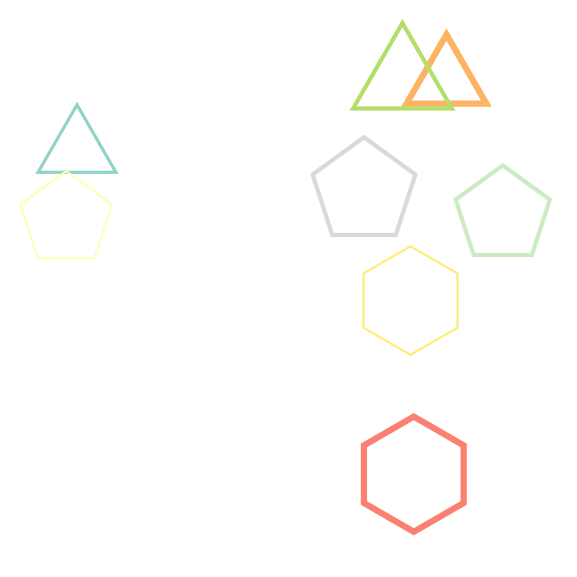[{"shape": "triangle", "thickness": 1.5, "radius": 0.39, "center": [0.133, 0.74]}, {"shape": "pentagon", "thickness": 1, "radius": 0.42, "center": [0.115, 0.619]}, {"shape": "hexagon", "thickness": 3, "radius": 0.5, "center": [0.717, 0.178]}, {"shape": "triangle", "thickness": 3, "radius": 0.4, "center": [0.773, 0.86]}, {"shape": "triangle", "thickness": 2, "radius": 0.49, "center": [0.697, 0.861]}, {"shape": "pentagon", "thickness": 2, "radius": 0.47, "center": [0.63, 0.668]}, {"shape": "pentagon", "thickness": 2, "radius": 0.43, "center": [0.871, 0.627]}, {"shape": "hexagon", "thickness": 1, "radius": 0.47, "center": [0.711, 0.479]}]